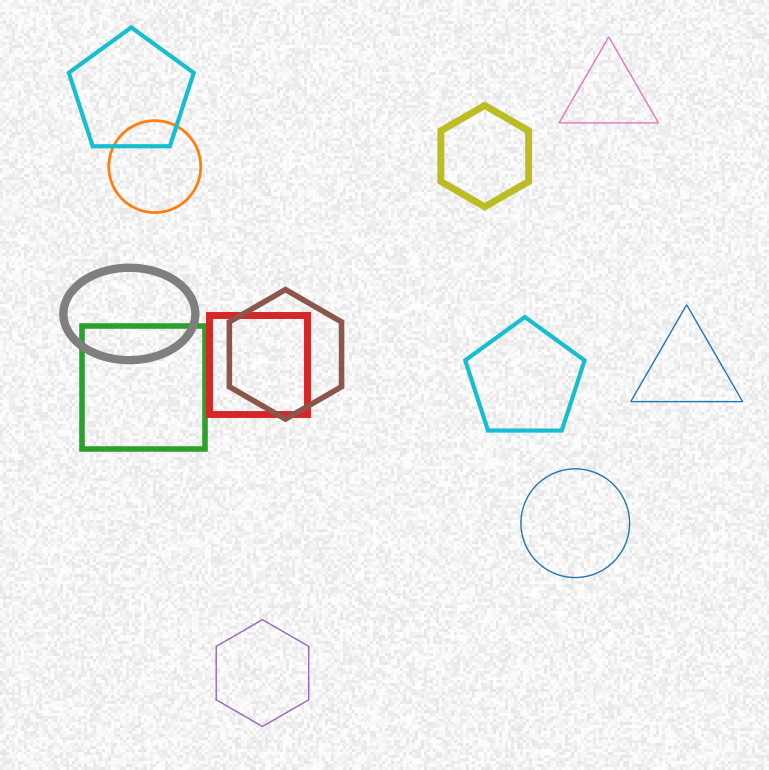[{"shape": "triangle", "thickness": 0.5, "radius": 0.42, "center": [0.892, 0.52]}, {"shape": "circle", "thickness": 0.5, "radius": 0.35, "center": [0.747, 0.321]}, {"shape": "circle", "thickness": 1, "radius": 0.3, "center": [0.201, 0.784]}, {"shape": "square", "thickness": 2, "radius": 0.4, "center": [0.187, 0.497]}, {"shape": "square", "thickness": 2.5, "radius": 0.32, "center": [0.335, 0.527]}, {"shape": "hexagon", "thickness": 0.5, "radius": 0.35, "center": [0.341, 0.126]}, {"shape": "hexagon", "thickness": 2, "radius": 0.42, "center": [0.371, 0.54]}, {"shape": "triangle", "thickness": 0.5, "radius": 0.37, "center": [0.791, 0.878]}, {"shape": "oval", "thickness": 3, "radius": 0.43, "center": [0.168, 0.592]}, {"shape": "hexagon", "thickness": 2.5, "radius": 0.33, "center": [0.63, 0.797]}, {"shape": "pentagon", "thickness": 1.5, "radius": 0.41, "center": [0.682, 0.507]}, {"shape": "pentagon", "thickness": 1.5, "radius": 0.43, "center": [0.17, 0.879]}]